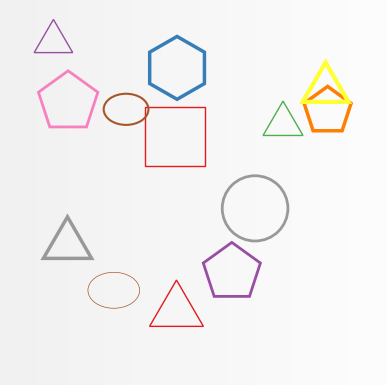[{"shape": "square", "thickness": 1, "radius": 0.38, "center": [0.451, 0.646]}, {"shape": "triangle", "thickness": 1, "radius": 0.4, "center": [0.455, 0.192]}, {"shape": "hexagon", "thickness": 2.5, "radius": 0.41, "center": [0.457, 0.824]}, {"shape": "triangle", "thickness": 1, "radius": 0.3, "center": [0.73, 0.678]}, {"shape": "triangle", "thickness": 1, "radius": 0.29, "center": [0.138, 0.892]}, {"shape": "pentagon", "thickness": 2, "radius": 0.39, "center": [0.598, 0.293]}, {"shape": "pentagon", "thickness": 2.5, "radius": 0.32, "center": [0.845, 0.712]}, {"shape": "triangle", "thickness": 3, "radius": 0.34, "center": [0.84, 0.77]}, {"shape": "oval", "thickness": 0.5, "radius": 0.33, "center": [0.294, 0.246]}, {"shape": "oval", "thickness": 1.5, "radius": 0.29, "center": [0.325, 0.716]}, {"shape": "pentagon", "thickness": 2, "radius": 0.4, "center": [0.176, 0.736]}, {"shape": "triangle", "thickness": 2.5, "radius": 0.36, "center": [0.174, 0.365]}, {"shape": "circle", "thickness": 2, "radius": 0.42, "center": [0.658, 0.459]}]